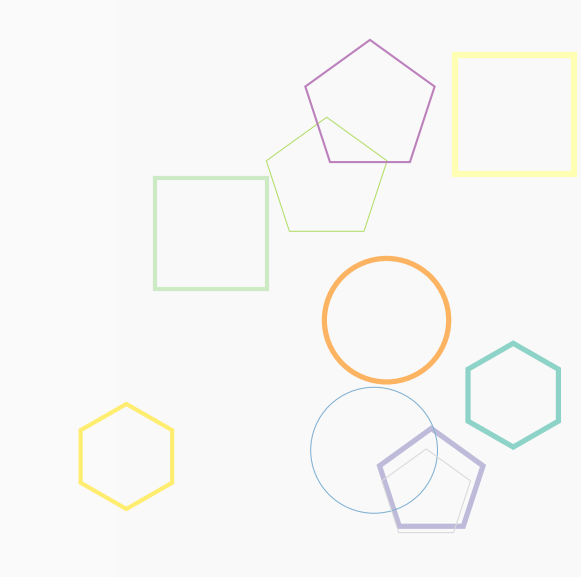[{"shape": "hexagon", "thickness": 2.5, "radius": 0.45, "center": [0.883, 0.315]}, {"shape": "square", "thickness": 3, "radius": 0.52, "center": [0.885, 0.801]}, {"shape": "pentagon", "thickness": 2.5, "radius": 0.47, "center": [0.742, 0.164]}, {"shape": "circle", "thickness": 0.5, "radius": 0.55, "center": [0.644, 0.219]}, {"shape": "circle", "thickness": 2.5, "radius": 0.53, "center": [0.665, 0.445]}, {"shape": "pentagon", "thickness": 0.5, "radius": 0.55, "center": [0.562, 0.687]}, {"shape": "pentagon", "thickness": 0.5, "radius": 0.4, "center": [0.733, 0.142]}, {"shape": "pentagon", "thickness": 1, "radius": 0.58, "center": [0.637, 0.813]}, {"shape": "square", "thickness": 2, "radius": 0.48, "center": [0.363, 0.594]}, {"shape": "hexagon", "thickness": 2, "radius": 0.45, "center": [0.217, 0.209]}]